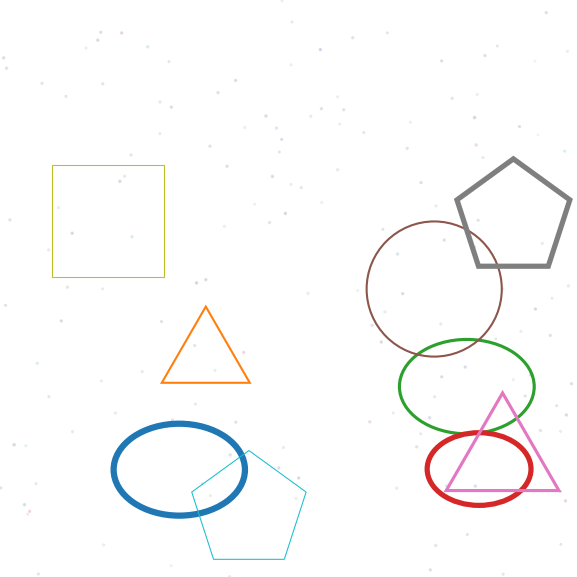[{"shape": "oval", "thickness": 3, "radius": 0.57, "center": [0.31, 0.186]}, {"shape": "triangle", "thickness": 1, "radius": 0.44, "center": [0.356, 0.38]}, {"shape": "oval", "thickness": 1.5, "radius": 0.58, "center": [0.808, 0.33]}, {"shape": "oval", "thickness": 2.5, "radius": 0.45, "center": [0.83, 0.187]}, {"shape": "circle", "thickness": 1, "radius": 0.59, "center": [0.752, 0.499]}, {"shape": "triangle", "thickness": 1.5, "radius": 0.56, "center": [0.87, 0.206]}, {"shape": "pentagon", "thickness": 2.5, "radius": 0.51, "center": [0.889, 0.621]}, {"shape": "square", "thickness": 0.5, "radius": 0.48, "center": [0.187, 0.616]}, {"shape": "pentagon", "thickness": 0.5, "radius": 0.52, "center": [0.431, 0.115]}]